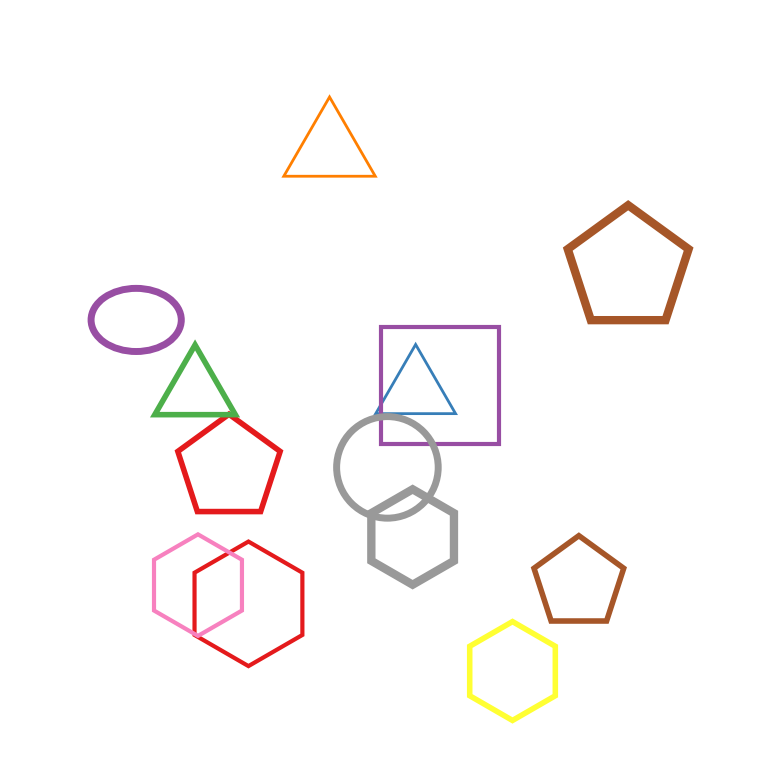[{"shape": "pentagon", "thickness": 2, "radius": 0.35, "center": [0.297, 0.392]}, {"shape": "hexagon", "thickness": 1.5, "radius": 0.4, "center": [0.323, 0.216]}, {"shape": "triangle", "thickness": 1, "radius": 0.3, "center": [0.54, 0.493]}, {"shape": "triangle", "thickness": 2, "radius": 0.3, "center": [0.253, 0.492]}, {"shape": "square", "thickness": 1.5, "radius": 0.38, "center": [0.571, 0.5]}, {"shape": "oval", "thickness": 2.5, "radius": 0.29, "center": [0.177, 0.584]}, {"shape": "triangle", "thickness": 1, "radius": 0.34, "center": [0.428, 0.805]}, {"shape": "hexagon", "thickness": 2, "radius": 0.32, "center": [0.666, 0.129]}, {"shape": "pentagon", "thickness": 2, "radius": 0.31, "center": [0.752, 0.243]}, {"shape": "pentagon", "thickness": 3, "radius": 0.41, "center": [0.816, 0.651]}, {"shape": "hexagon", "thickness": 1.5, "radius": 0.33, "center": [0.257, 0.24]}, {"shape": "hexagon", "thickness": 3, "radius": 0.31, "center": [0.536, 0.303]}, {"shape": "circle", "thickness": 2.5, "radius": 0.33, "center": [0.503, 0.393]}]